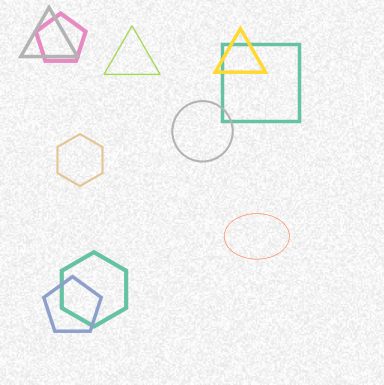[{"shape": "hexagon", "thickness": 3, "radius": 0.48, "center": [0.244, 0.248]}, {"shape": "square", "thickness": 2.5, "radius": 0.5, "center": [0.676, 0.787]}, {"shape": "oval", "thickness": 0.5, "radius": 0.42, "center": [0.667, 0.386]}, {"shape": "pentagon", "thickness": 2.5, "radius": 0.39, "center": [0.188, 0.203]}, {"shape": "pentagon", "thickness": 3, "radius": 0.34, "center": [0.158, 0.897]}, {"shape": "triangle", "thickness": 1, "radius": 0.42, "center": [0.343, 0.849]}, {"shape": "triangle", "thickness": 2.5, "radius": 0.38, "center": [0.624, 0.85]}, {"shape": "hexagon", "thickness": 1.5, "radius": 0.34, "center": [0.208, 0.584]}, {"shape": "circle", "thickness": 1.5, "radius": 0.39, "center": [0.526, 0.659]}, {"shape": "triangle", "thickness": 2.5, "radius": 0.42, "center": [0.127, 0.896]}]